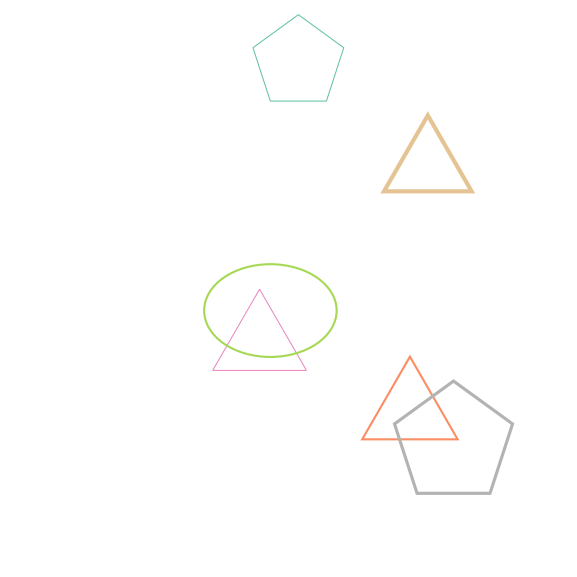[{"shape": "pentagon", "thickness": 0.5, "radius": 0.41, "center": [0.517, 0.891]}, {"shape": "triangle", "thickness": 1, "radius": 0.48, "center": [0.71, 0.286]}, {"shape": "triangle", "thickness": 0.5, "radius": 0.47, "center": [0.449, 0.405]}, {"shape": "oval", "thickness": 1, "radius": 0.57, "center": [0.468, 0.461]}, {"shape": "triangle", "thickness": 2, "radius": 0.44, "center": [0.741, 0.712]}, {"shape": "pentagon", "thickness": 1.5, "radius": 0.54, "center": [0.785, 0.232]}]